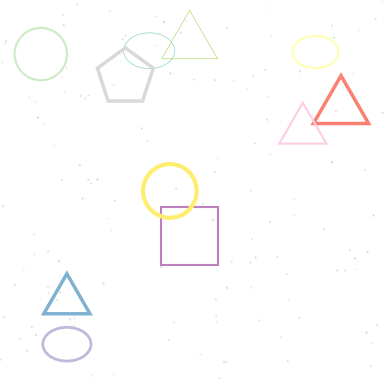[{"shape": "oval", "thickness": 0.5, "radius": 0.33, "center": [0.388, 0.868]}, {"shape": "oval", "thickness": 1.5, "radius": 0.3, "center": [0.819, 0.865]}, {"shape": "oval", "thickness": 2, "radius": 0.31, "center": [0.174, 0.106]}, {"shape": "triangle", "thickness": 2.5, "radius": 0.41, "center": [0.886, 0.721]}, {"shape": "triangle", "thickness": 2.5, "radius": 0.35, "center": [0.174, 0.22]}, {"shape": "triangle", "thickness": 0.5, "radius": 0.42, "center": [0.492, 0.889]}, {"shape": "triangle", "thickness": 1.5, "radius": 0.35, "center": [0.787, 0.662]}, {"shape": "pentagon", "thickness": 2.5, "radius": 0.38, "center": [0.326, 0.799]}, {"shape": "square", "thickness": 1.5, "radius": 0.37, "center": [0.492, 0.387]}, {"shape": "circle", "thickness": 1.5, "radius": 0.34, "center": [0.106, 0.859]}, {"shape": "circle", "thickness": 3, "radius": 0.35, "center": [0.441, 0.504]}]